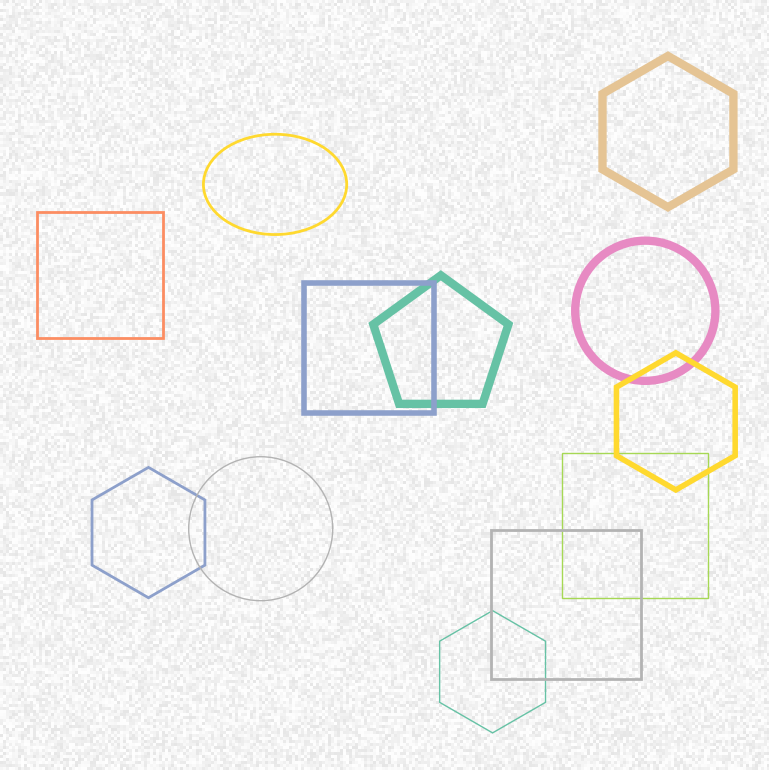[{"shape": "hexagon", "thickness": 0.5, "radius": 0.4, "center": [0.64, 0.128]}, {"shape": "pentagon", "thickness": 3, "radius": 0.46, "center": [0.573, 0.55]}, {"shape": "square", "thickness": 1, "radius": 0.41, "center": [0.129, 0.643]}, {"shape": "hexagon", "thickness": 1, "radius": 0.42, "center": [0.193, 0.308]}, {"shape": "square", "thickness": 2, "radius": 0.42, "center": [0.479, 0.548]}, {"shape": "circle", "thickness": 3, "radius": 0.46, "center": [0.838, 0.596]}, {"shape": "square", "thickness": 0.5, "radius": 0.47, "center": [0.825, 0.318]}, {"shape": "oval", "thickness": 1, "radius": 0.47, "center": [0.357, 0.761]}, {"shape": "hexagon", "thickness": 2, "radius": 0.45, "center": [0.878, 0.453]}, {"shape": "hexagon", "thickness": 3, "radius": 0.49, "center": [0.867, 0.829]}, {"shape": "circle", "thickness": 0.5, "radius": 0.47, "center": [0.339, 0.313]}, {"shape": "square", "thickness": 1, "radius": 0.48, "center": [0.735, 0.215]}]